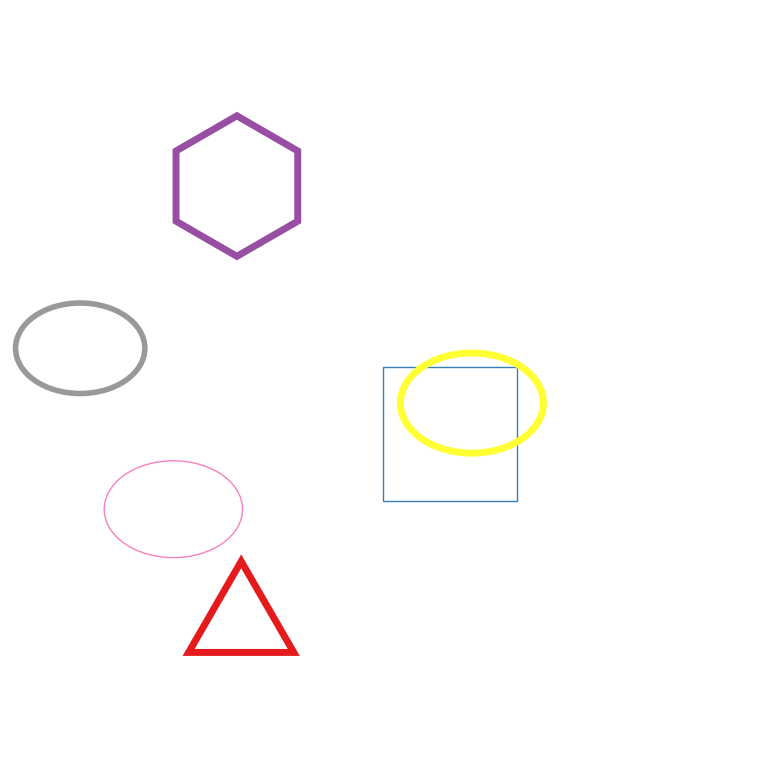[{"shape": "triangle", "thickness": 2.5, "radius": 0.39, "center": [0.313, 0.192]}, {"shape": "square", "thickness": 0.5, "radius": 0.43, "center": [0.585, 0.436]}, {"shape": "hexagon", "thickness": 2.5, "radius": 0.46, "center": [0.308, 0.758]}, {"shape": "oval", "thickness": 2.5, "radius": 0.46, "center": [0.613, 0.477]}, {"shape": "oval", "thickness": 0.5, "radius": 0.45, "center": [0.225, 0.339]}, {"shape": "oval", "thickness": 2, "radius": 0.42, "center": [0.104, 0.548]}]